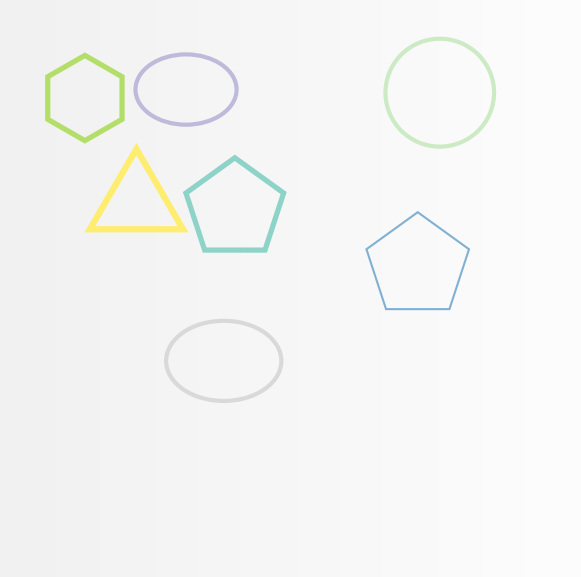[{"shape": "pentagon", "thickness": 2.5, "radius": 0.44, "center": [0.404, 0.638]}, {"shape": "oval", "thickness": 2, "radius": 0.43, "center": [0.32, 0.844]}, {"shape": "pentagon", "thickness": 1, "radius": 0.46, "center": [0.719, 0.539]}, {"shape": "hexagon", "thickness": 2.5, "radius": 0.37, "center": [0.146, 0.829]}, {"shape": "oval", "thickness": 2, "radius": 0.5, "center": [0.385, 0.374]}, {"shape": "circle", "thickness": 2, "radius": 0.47, "center": [0.757, 0.839]}, {"shape": "triangle", "thickness": 3, "radius": 0.46, "center": [0.235, 0.648]}]